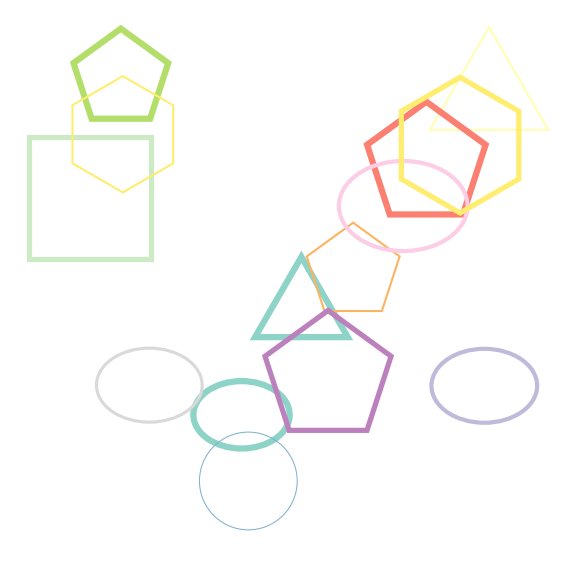[{"shape": "triangle", "thickness": 3, "radius": 0.46, "center": [0.522, 0.462]}, {"shape": "oval", "thickness": 3, "radius": 0.42, "center": [0.418, 0.281]}, {"shape": "triangle", "thickness": 1, "radius": 0.59, "center": [0.847, 0.833]}, {"shape": "oval", "thickness": 2, "radius": 0.46, "center": [0.839, 0.331]}, {"shape": "pentagon", "thickness": 3, "radius": 0.54, "center": [0.738, 0.715]}, {"shape": "circle", "thickness": 0.5, "radius": 0.42, "center": [0.43, 0.166]}, {"shape": "pentagon", "thickness": 1, "radius": 0.42, "center": [0.612, 0.529]}, {"shape": "pentagon", "thickness": 3, "radius": 0.43, "center": [0.209, 0.863]}, {"shape": "oval", "thickness": 2, "radius": 0.56, "center": [0.698, 0.642]}, {"shape": "oval", "thickness": 1.5, "radius": 0.46, "center": [0.259, 0.332]}, {"shape": "pentagon", "thickness": 2.5, "radius": 0.57, "center": [0.568, 0.347]}, {"shape": "square", "thickness": 2.5, "radius": 0.53, "center": [0.155, 0.656]}, {"shape": "hexagon", "thickness": 2.5, "radius": 0.59, "center": [0.797, 0.748]}, {"shape": "hexagon", "thickness": 1, "radius": 0.5, "center": [0.213, 0.767]}]